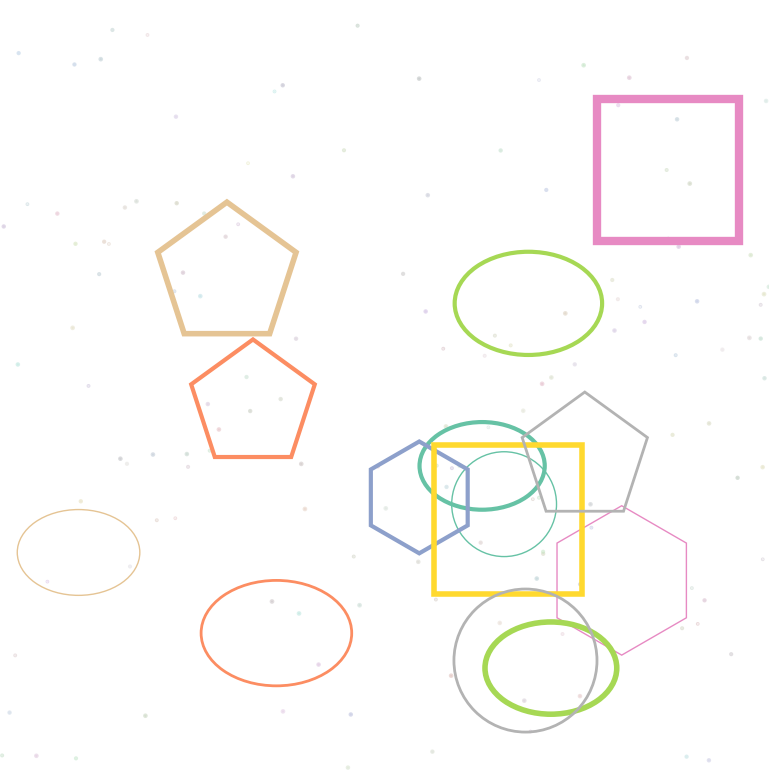[{"shape": "circle", "thickness": 0.5, "radius": 0.34, "center": [0.655, 0.345]}, {"shape": "oval", "thickness": 1.5, "radius": 0.41, "center": [0.626, 0.395]}, {"shape": "pentagon", "thickness": 1.5, "radius": 0.42, "center": [0.329, 0.475]}, {"shape": "oval", "thickness": 1, "radius": 0.49, "center": [0.359, 0.178]}, {"shape": "hexagon", "thickness": 1.5, "radius": 0.36, "center": [0.544, 0.354]}, {"shape": "square", "thickness": 3, "radius": 0.46, "center": [0.867, 0.779]}, {"shape": "hexagon", "thickness": 0.5, "radius": 0.49, "center": [0.807, 0.246]}, {"shape": "oval", "thickness": 2, "radius": 0.43, "center": [0.715, 0.132]}, {"shape": "oval", "thickness": 1.5, "radius": 0.48, "center": [0.686, 0.606]}, {"shape": "square", "thickness": 2, "radius": 0.48, "center": [0.659, 0.325]}, {"shape": "pentagon", "thickness": 2, "radius": 0.47, "center": [0.295, 0.643]}, {"shape": "oval", "thickness": 0.5, "radius": 0.4, "center": [0.102, 0.283]}, {"shape": "circle", "thickness": 1, "radius": 0.46, "center": [0.682, 0.142]}, {"shape": "pentagon", "thickness": 1, "radius": 0.43, "center": [0.759, 0.405]}]